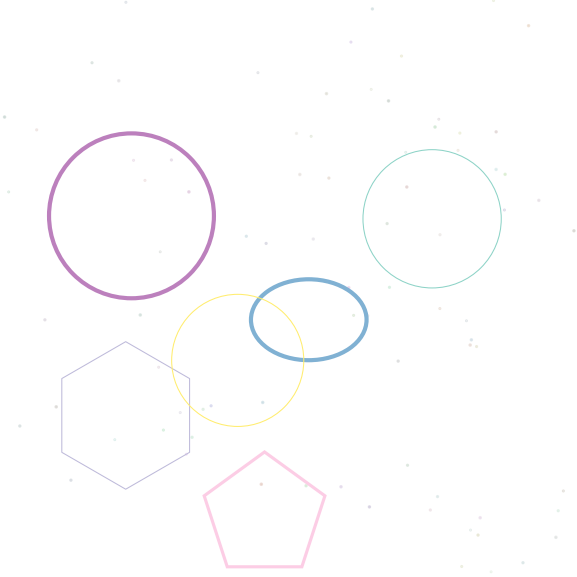[{"shape": "circle", "thickness": 0.5, "radius": 0.6, "center": [0.748, 0.62]}, {"shape": "hexagon", "thickness": 0.5, "radius": 0.64, "center": [0.218, 0.28]}, {"shape": "oval", "thickness": 2, "radius": 0.5, "center": [0.535, 0.445]}, {"shape": "pentagon", "thickness": 1.5, "radius": 0.55, "center": [0.458, 0.107]}, {"shape": "circle", "thickness": 2, "radius": 0.71, "center": [0.228, 0.625]}, {"shape": "circle", "thickness": 0.5, "radius": 0.57, "center": [0.412, 0.375]}]